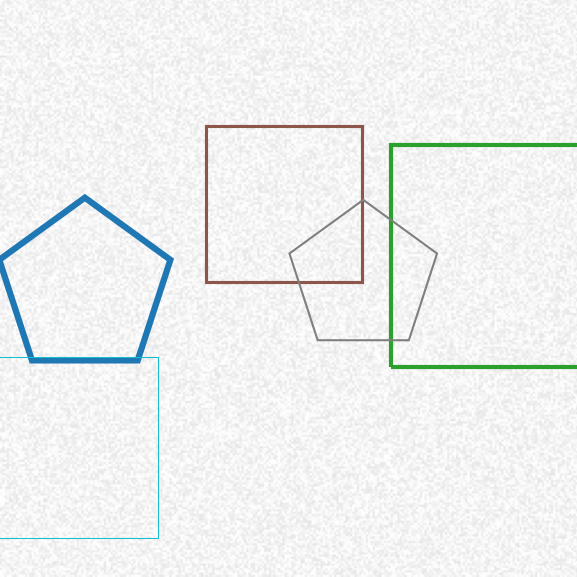[{"shape": "pentagon", "thickness": 3, "radius": 0.78, "center": [0.147, 0.501]}, {"shape": "square", "thickness": 2, "radius": 0.96, "center": [0.87, 0.556]}, {"shape": "square", "thickness": 1.5, "radius": 0.68, "center": [0.492, 0.646]}, {"shape": "pentagon", "thickness": 1, "radius": 0.67, "center": [0.629, 0.519]}, {"shape": "square", "thickness": 0.5, "radius": 0.79, "center": [0.116, 0.224]}]